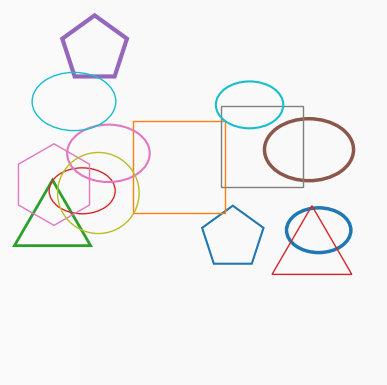[{"shape": "oval", "thickness": 2.5, "radius": 0.42, "center": [0.822, 0.402]}, {"shape": "pentagon", "thickness": 1.5, "radius": 0.42, "center": [0.601, 0.382]}, {"shape": "square", "thickness": 1, "radius": 0.6, "center": [0.461, 0.566]}, {"shape": "triangle", "thickness": 2, "radius": 0.57, "center": [0.136, 0.419]}, {"shape": "triangle", "thickness": 1, "radius": 0.59, "center": [0.805, 0.347]}, {"shape": "oval", "thickness": 1, "radius": 0.43, "center": [0.212, 0.504]}, {"shape": "pentagon", "thickness": 3, "radius": 0.44, "center": [0.244, 0.872]}, {"shape": "oval", "thickness": 2.5, "radius": 0.57, "center": [0.797, 0.611]}, {"shape": "hexagon", "thickness": 1, "radius": 0.53, "center": [0.139, 0.521]}, {"shape": "oval", "thickness": 1.5, "radius": 0.53, "center": [0.28, 0.602]}, {"shape": "square", "thickness": 1, "radius": 0.53, "center": [0.677, 0.619]}, {"shape": "circle", "thickness": 1, "radius": 0.53, "center": [0.254, 0.499]}, {"shape": "oval", "thickness": 1, "radius": 0.54, "center": [0.191, 0.736]}, {"shape": "oval", "thickness": 1.5, "radius": 0.43, "center": [0.644, 0.728]}]